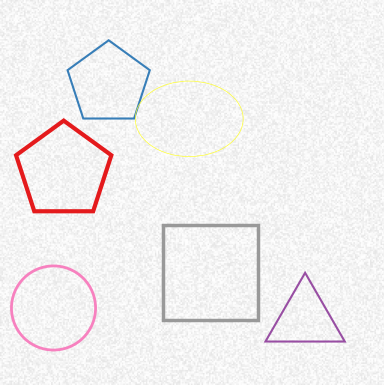[{"shape": "pentagon", "thickness": 3, "radius": 0.65, "center": [0.165, 0.557]}, {"shape": "pentagon", "thickness": 1.5, "radius": 0.56, "center": [0.282, 0.783]}, {"shape": "triangle", "thickness": 1.5, "radius": 0.59, "center": [0.792, 0.172]}, {"shape": "oval", "thickness": 0.5, "radius": 0.7, "center": [0.492, 0.691]}, {"shape": "circle", "thickness": 2, "radius": 0.55, "center": [0.139, 0.2]}, {"shape": "square", "thickness": 2.5, "radius": 0.62, "center": [0.546, 0.292]}]